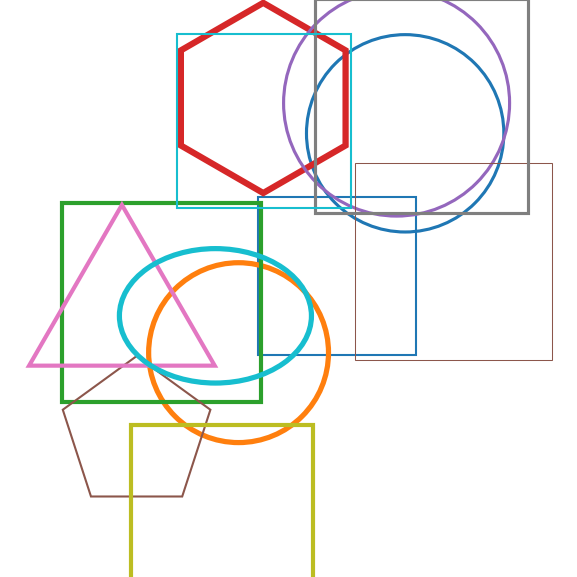[{"shape": "circle", "thickness": 1.5, "radius": 0.85, "center": [0.702, 0.768]}, {"shape": "square", "thickness": 1, "radius": 0.68, "center": [0.584, 0.52]}, {"shape": "circle", "thickness": 2.5, "radius": 0.78, "center": [0.413, 0.388]}, {"shape": "square", "thickness": 2, "radius": 0.86, "center": [0.279, 0.475]}, {"shape": "hexagon", "thickness": 3, "radius": 0.82, "center": [0.456, 0.83]}, {"shape": "circle", "thickness": 1.5, "radius": 0.98, "center": [0.687, 0.821]}, {"shape": "pentagon", "thickness": 1, "radius": 0.67, "center": [0.237, 0.248]}, {"shape": "square", "thickness": 0.5, "radius": 0.85, "center": [0.786, 0.546]}, {"shape": "triangle", "thickness": 2, "radius": 0.93, "center": [0.211, 0.459]}, {"shape": "square", "thickness": 1.5, "radius": 0.93, "center": [0.73, 0.816]}, {"shape": "square", "thickness": 2, "radius": 0.79, "center": [0.384, 0.106]}, {"shape": "square", "thickness": 1, "radius": 0.75, "center": [0.458, 0.79]}, {"shape": "oval", "thickness": 2.5, "radius": 0.83, "center": [0.373, 0.452]}]